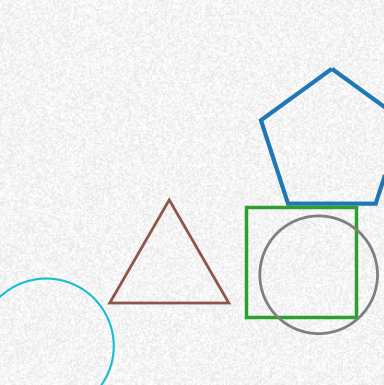[{"shape": "pentagon", "thickness": 3, "radius": 0.97, "center": [0.862, 0.628]}, {"shape": "square", "thickness": 2.5, "radius": 0.72, "center": [0.782, 0.319]}, {"shape": "triangle", "thickness": 2, "radius": 0.89, "center": [0.44, 0.302]}, {"shape": "circle", "thickness": 2, "radius": 0.76, "center": [0.828, 0.286]}, {"shape": "circle", "thickness": 1.5, "radius": 0.88, "center": [0.12, 0.101]}]